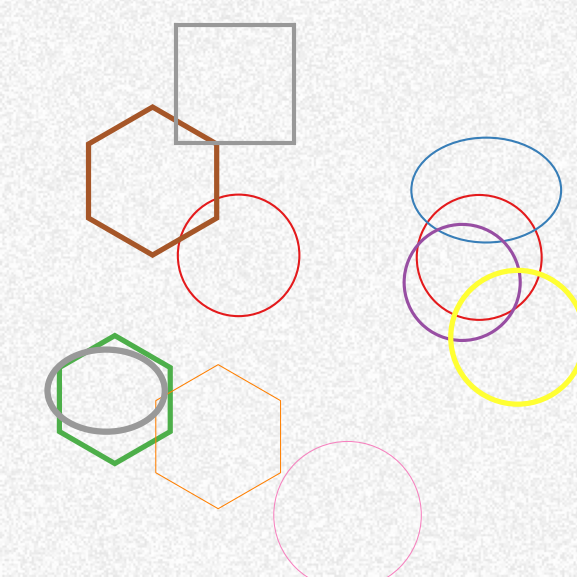[{"shape": "circle", "thickness": 1, "radius": 0.53, "center": [0.413, 0.557]}, {"shape": "circle", "thickness": 1, "radius": 0.54, "center": [0.83, 0.553]}, {"shape": "oval", "thickness": 1, "radius": 0.65, "center": [0.842, 0.67]}, {"shape": "hexagon", "thickness": 2.5, "radius": 0.55, "center": [0.199, 0.307]}, {"shape": "circle", "thickness": 1.5, "radius": 0.5, "center": [0.8, 0.51]}, {"shape": "hexagon", "thickness": 0.5, "radius": 0.62, "center": [0.378, 0.243]}, {"shape": "circle", "thickness": 2.5, "radius": 0.58, "center": [0.896, 0.415]}, {"shape": "hexagon", "thickness": 2.5, "radius": 0.64, "center": [0.264, 0.686]}, {"shape": "circle", "thickness": 0.5, "radius": 0.64, "center": [0.602, 0.107]}, {"shape": "square", "thickness": 2, "radius": 0.51, "center": [0.407, 0.854]}, {"shape": "oval", "thickness": 3, "radius": 0.51, "center": [0.184, 0.323]}]